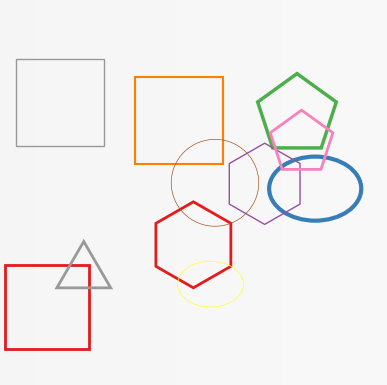[{"shape": "square", "thickness": 2, "radius": 0.54, "center": [0.122, 0.202]}, {"shape": "hexagon", "thickness": 2, "radius": 0.56, "center": [0.499, 0.364]}, {"shape": "oval", "thickness": 3, "radius": 0.59, "center": [0.813, 0.51]}, {"shape": "pentagon", "thickness": 2.5, "radius": 0.53, "center": [0.766, 0.702]}, {"shape": "hexagon", "thickness": 1, "radius": 0.53, "center": [0.683, 0.523]}, {"shape": "square", "thickness": 1.5, "radius": 0.57, "center": [0.461, 0.687]}, {"shape": "oval", "thickness": 0.5, "radius": 0.42, "center": [0.543, 0.262]}, {"shape": "circle", "thickness": 0.5, "radius": 0.56, "center": [0.555, 0.525]}, {"shape": "pentagon", "thickness": 2, "radius": 0.43, "center": [0.778, 0.629]}, {"shape": "triangle", "thickness": 2, "radius": 0.4, "center": [0.216, 0.292]}, {"shape": "square", "thickness": 1, "radius": 0.57, "center": [0.155, 0.733]}]